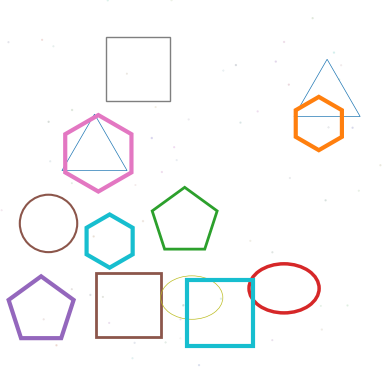[{"shape": "triangle", "thickness": 0.5, "radius": 0.5, "center": [0.85, 0.747]}, {"shape": "triangle", "thickness": 0.5, "radius": 0.49, "center": [0.245, 0.606]}, {"shape": "hexagon", "thickness": 3, "radius": 0.35, "center": [0.828, 0.679]}, {"shape": "pentagon", "thickness": 2, "radius": 0.44, "center": [0.48, 0.425]}, {"shape": "oval", "thickness": 2.5, "radius": 0.46, "center": [0.738, 0.251]}, {"shape": "pentagon", "thickness": 3, "radius": 0.44, "center": [0.107, 0.193]}, {"shape": "circle", "thickness": 1.5, "radius": 0.37, "center": [0.126, 0.42]}, {"shape": "square", "thickness": 2, "radius": 0.42, "center": [0.334, 0.208]}, {"shape": "hexagon", "thickness": 3, "radius": 0.5, "center": [0.255, 0.602]}, {"shape": "square", "thickness": 1, "radius": 0.41, "center": [0.358, 0.821]}, {"shape": "oval", "thickness": 0.5, "radius": 0.4, "center": [0.498, 0.227]}, {"shape": "hexagon", "thickness": 3, "radius": 0.35, "center": [0.285, 0.374]}, {"shape": "square", "thickness": 3, "radius": 0.43, "center": [0.571, 0.187]}]